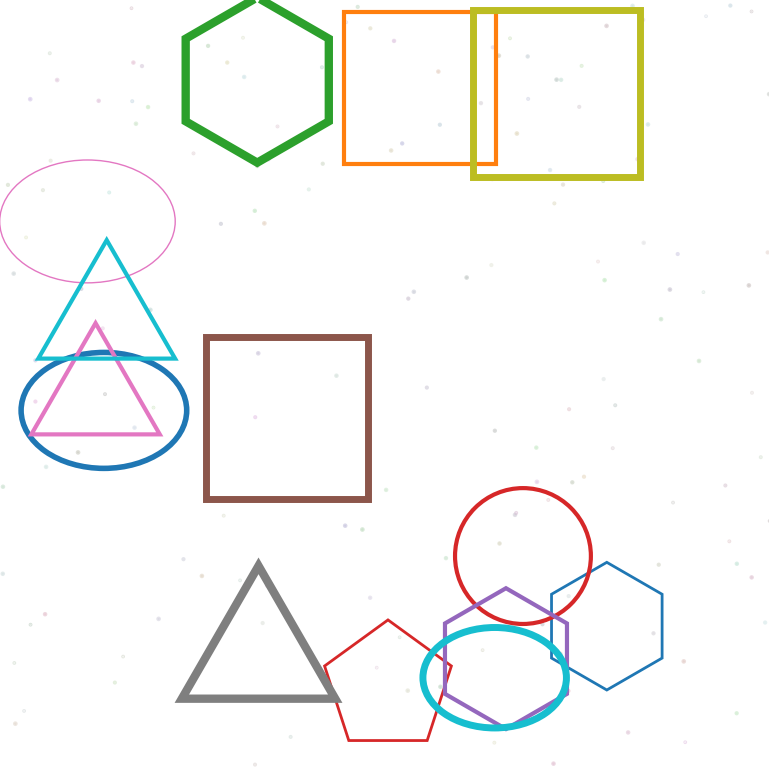[{"shape": "oval", "thickness": 2, "radius": 0.54, "center": [0.135, 0.467]}, {"shape": "hexagon", "thickness": 1, "radius": 0.41, "center": [0.788, 0.187]}, {"shape": "square", "thickness": 1.5, "radius": 0.49, "center": [0.545, 0.886]}, {"shape": "hexagon", "thickness": 3, "radius": 0.54, "center": [0.334, 0.896]}, {"shape": "pentagon", "thickness": 1, "radius": 0.43, "center": [0.504, 0.108]}, {"shape": "circle", "thickness": 1.5, "radius": 0.44, "center": [0.679, 0.278]}, {"shape": "hexagon", "thickness": 1.5, "radius": 0.46, "center": [0.657, 0.145]}, {"shape": "square", "thickness": 2.5, "radius": 0.53, "center": [0.373, 0.457]}, {"shape": "oval", "thickness": 0.5, "radius": 0.57, "center": [0.114, 0.712]}, {"shape": "triangle", "thickness": 1.5, "radius": 0.48, "center": [0.124, 0.484]}, {"shape": "triangle", "thickness": 3, "radius": 0.58, "center": [0.336, 0.15]}, {"shape": "square", "thickness": 2.5, "radius": 0.54, "center": [0.723, 0.879]}, {"shape": "triangle", "thickness": 1.5, "radius": 0.51, "center": [0.139, 0.586]}, {"shape": "oval", "thickness": 2.5, "radius": 0.47, "center": [0.642, 0.12]}]